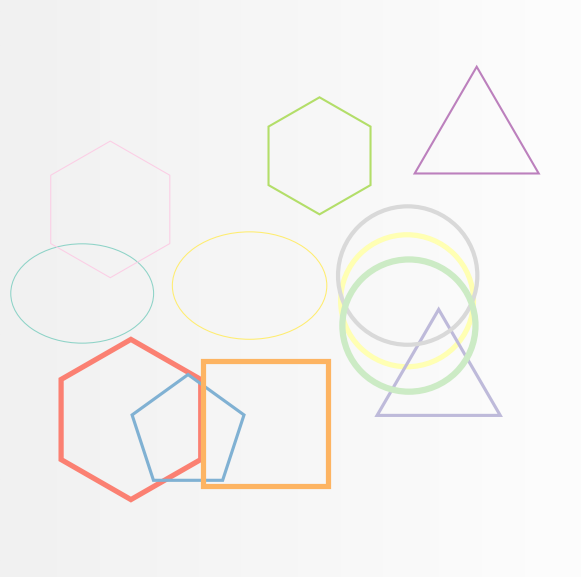[{"shape": "oval", "thickness": 0.5, "radius": 0.61, "center": [0.141, 0.491]}, {"shape": "circle", "thickness": 2.5, "radius": 0.57, "center": [0.7, 0.478]}, {"shape": "triangle", "thickness": 1.5, "radius": 0.61, "center": [0.755, 0.341]}, {"shape": "hexagon", "thickness": 2.5, "radius": 0.69, "center": [0.225, 0.273]}, {"shape": "pentagon", "thickness": 1.5, "radius": 0.51, "center": [0.324, 0.249]}, {"shape": "square", "thickness": 2.5, "radius": 0.54, "center": [0.457, 0.266]}, {"shape": "hexagon", "thickness": 1, "radius": 0.51, "center": [0.55, 0.729]}, {"shape": "hexagon", "thickness": 0.5, "radius": 0.59, "center": [0.19, 0.637]}, {"shape": "circle", "thickness": 2, "radius": 0.6, "center": [0.701, 0.522]}, {"shape": "triangle", "thickness": 1, "radius": 0.62, "center": [0.82, 0.76]}, {"shape": "circle", "thickness": 3, "radius": 0.57, "center": [0.704, 0.435]}, {"shape": "oval", "thickness": 0.5, "radius": 0.66, "center": [0.429, 0.505]}]